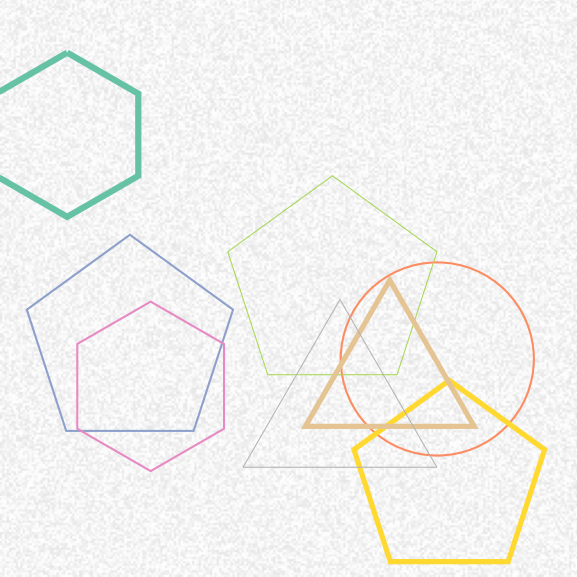[{"shape": "hexagon", "thickness": 3, "radius": 0.71, "center": [0.116, 0.766]}, {"shape": "circle", "thickness": 1, "radius": 0.84, "center": [0.757, 0.378]}, {"shape": "pentagon", "thickness": 1, "radius": 0.94, "center": [0.225, 0.405]}, {"shape": "hexagon", "thickness": 1, "radius": 0.73, "center": [0.261, 0.33]}, {"shape": "pentagon", "thickness": 0.5, "radius": 0.95, "center": [0.576, 0.504]}, {"shape": "pentagon", "thickness": 2.5, "radius": 0.87, "center": [0.778, 0.167]}, {"shape": "triangle", "thickness": 2.5, "radius": 0.84, "center": [0.675, 0.345]}, {"shape": "triangle", "thickness": 0.5, "radius": 0.97, "center": [0.589, 0.287]}]